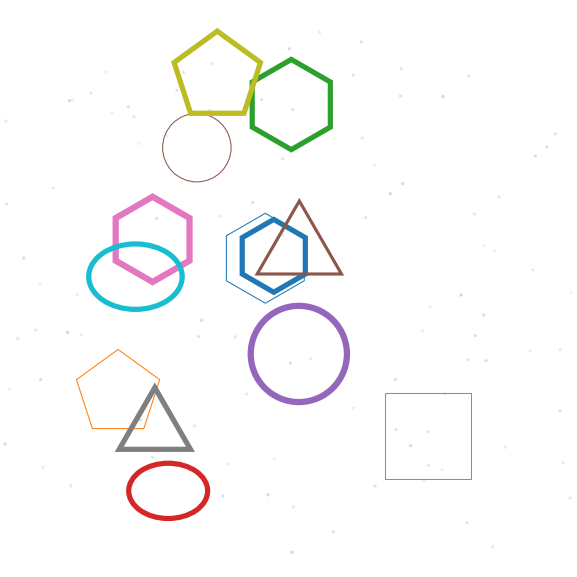[{"shape": "hexagon", "thickness": 0.5, "radius": 0.39, "center": [0.459, 0.552]}, {"shape": "hexagon", "thickness": 2.5, "radius": 0.32, "center": [0.474, 0.556]}, {"shape": "pentagon", "thickness": 0.5, "radius": 0.38, "center": [0.205, 0.318]}, {"shape": "hexagon", "thickness": 2.5, "radius": 0.39, "center": [0.504, 0.818]}, {"shape": "oval", "thickness": 2.5, "radius": 0.34, "center": [0.291, 0.149]}, {"shape": "circle", "thickness": 3, "radius": 0.42, "center": [0.517, 0.386]}, {"shape": "triangle", "thickness": 1.5, "radius": 0.42, "center": [0.518, 0.567]}, {"shape": "circle", "thickness": 0.5, "radius": 0.3, "center": [0.341, 0.743]}, {"shape": "hexagon", "thickness": 3, "radius": 0.37, "center": [0.264, 0.585]}, {"shape": "triangle", "thickness": 2.5, "radius": 0.36, "center": [0.268, 0.257]}, {"shape": "pentagon", "thickness": 2.5, "radius": 0.39, "center": [0.376, 0.867]}, {"shape": "oval", "thickness": 2.5, "radius": 0.4, "center": [0.235, 0.52]}, {"shape": "square", "thickness": 0.5, "radius": 0.37, "center": [0.741, 0.244]}]